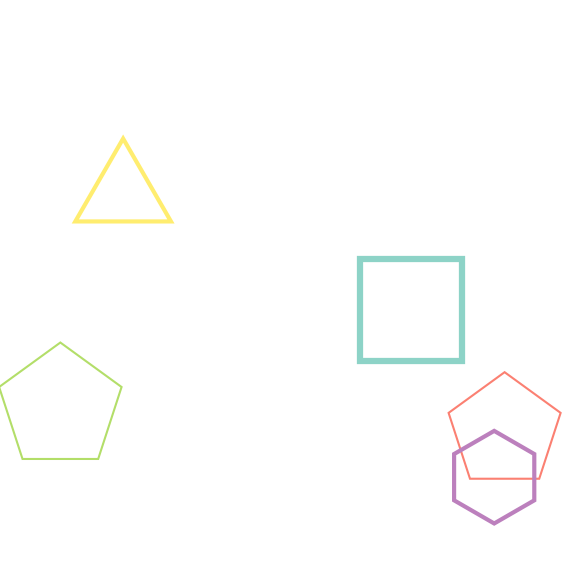[{"shape": "square", "thickness": 3, "radius": 0.44, "center": [0.712, 0.463]}, {"shape": "pentagon", "thickness": 1, "radius": 0.51, "center": [0.874, 0.253]}, {"shape": "pentagon", "thickness": 1, "radius": 0.56, "center": [0.105, 0.295]}, {"shape": "hexagon", "thickness": 2, "radius": 0.4, "center": [0.856, 0.173]}, {"shape": "triangle", "thickness": 2, "radius": 0.48, "center": [0.213, 0.663]}]